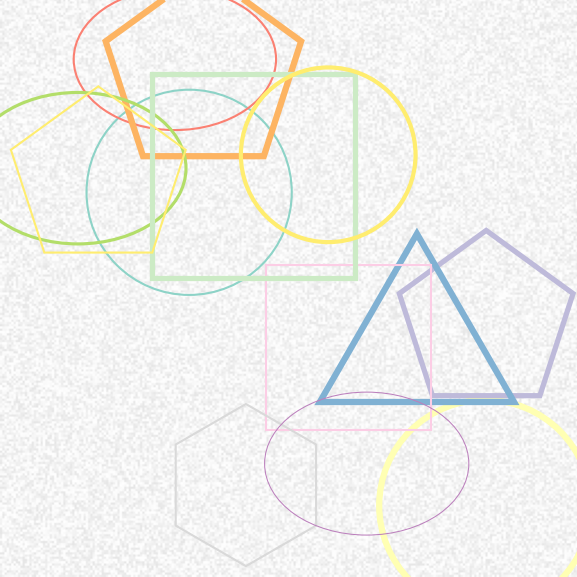[{"shape": "circle", "thickness": 1, "radius": 0.89, "center": [0.328, 0.666]}, {"shape": "circle", "thickness": 3, "radius": 0.92, "center": [0.84, 0.124]}, {"shape": "pentagon", "thickness": 2.5, "radius": 0.79, "center": [0.842, 0.442]}, {"shape": "oval", "thickness": 1, "radius": 0.88, "center": [0.303, 0.897]}, {"shape": "triangle", "thickness": 3, "radius": 0.97, "center": [0.722, 0.4]}, {"shape": "pentagon", "thickness": 3, "radius": 0.89, "center": [0.352, 0.873]}, {"shape": "oval", "thickness": 1.5, "radius": 0.94, "center": [0.135, 0.708]}, {"shape": "square", "thickness": 1, "radius": 0.72, "center": [0.603, 0.398]}, {"shape": "hexagon", "thickness": 1, "radius": 0.7, "center": [0.426, 0.159]}, {"shape": "oval", "thickness": 0.5, "radius": 0.88, "center": [0.635, 0.196]}, {"shape": "square", "thickness": 2.5, "radius": 0.88, "center": [0.439, 0.695]}, {"shape": "pentagon", "thickness": 1, "radius": 0.8, "center": [0.17, 0.69]}, {"shape": "circle", "thickness": 2, "radius": 0.76, "center": [0.568, 0.731]}]